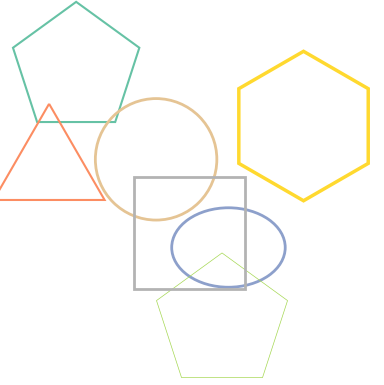[{"shape": "pentagon", "thickness": 1.5, "radius": 0.86, "center": [0.198, 0.823]}, {"shape": "triangle", "thickness": 1.5, "radius": 0.83, "center": [0.128, 0.564]}, {"shape": "oval", "thickness": 2, "radius": 0.74, "center": [0.593, 0.357]}, {"shape": "pentagon", "thickness": 0.5, "radius": 0.89, "center": [0.577, 0.164]}, {"shape": "hexagon", "thickness": 2.5, "radius": 0.97, "center": [0.788, 0.673]}, {"shape": "circle", "thickness": 2, "radius": 0.79, "center": [0.405, 0.586]}, {"shape": "square", "thickness": 2, "radius": 0.72, "center": [0.492, 0.395]}]